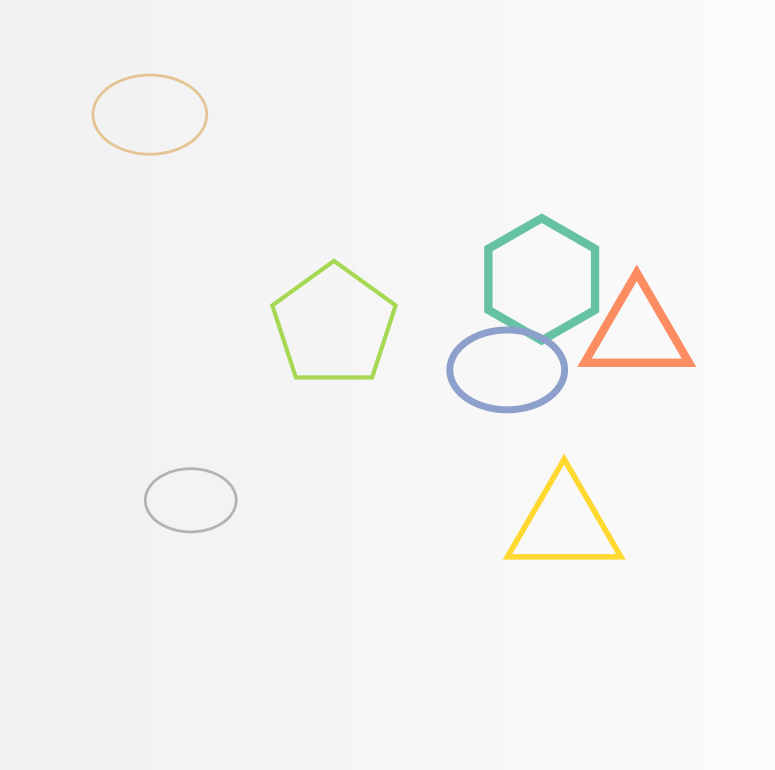[{"shape": "hexagon", "thickness": 3, "radius": 0.4, "center": [0.699, 0.637]}, {"shape": "triangle", "thickness": 3, "radius": 0.39, "center": [0.822, 0.568]}, {"shape": "oval", "thickness": 2.5, "radius": 0.37, "center": [0.654, 0.52]}, {"shape": "pentagon", "thickness": 1.5, "radius": 0.42, "center": [0.431, 0.578]}, {"shape": "triangle", "thickness": 2, "radius": 0.42, "center": [0.728, 0.319]}, {"shape": "oval", "thickness": 1, "radius": 0.37, "center": [0.193, 0.851]}, {"shape": "oval", "thickness": 1, "radius": 0.29, "center": [0.246, 0.35]}]